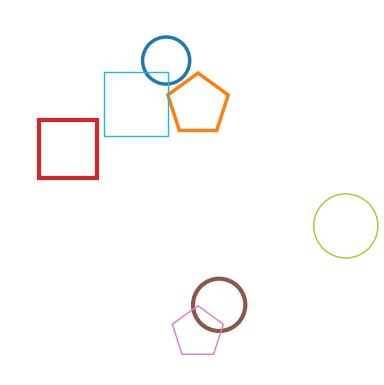[{"shape": "circle", "thickness": 2.5, "radius": 0.31, "center": [0.432, 0.843]}, {"shape": "pentagon", "thickness": 2.5, "radius": 0.41, "center": [0.514, 0.728]}, {"shape": "square", "thickness": 3, "radius": 0.37, "center": [0.176, 0.613]}, {"shape": "circle", "thickness": 3, "radius": 0.34, "center": [0.569, 0.208]}, {"shape": "pentagon", "thickness": 1, "radius": 0.35, "center": [0.514, 0.136]}, {"shape": "circle", "thickness": 1, "radius": 0.42, "center": [0.898, 0.413]}, {"shape": "square", "thickness": 1, "radius": 0.42, "center": [0.354, 0.731]}]